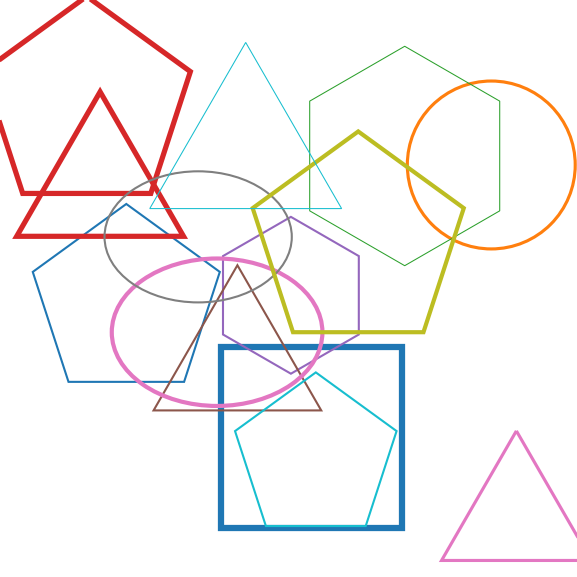[{"shape": "square", "thickness": 3, "radius": 0.79, "center": [0.539, 0.242]}, {"shape": "pentagon", "thickness": 1, "radius": 0.85, "center": [0.219, 0.476]}, {"shape": "circle", "thickness": 1.5, "radius": 0.73, "center": [0.851, 0.713]}, {"shape": "hexagon", "thickness": 0.5, "radius": 0.95, "center": [0.701, 0.729]}, {"shape": "triangle", "thickness": 2.5, "radius": 0.83, "center": [0.173, 0.673]}, {"shape": "pentagon", "thickness": 2.5, "radius": 0.94, "center": [0.15, 0.817]}, {"shape": "hexagon", "thickness": 1, "radius": 0.68, "center": [0.504, 0.488]}, {"shape": "triangle", "thickness": 1, "radius": 0.84, "center": [0.411, 0.372]}, {"shape": "oval", "thickness": 2, "radius": 0.91, "center": [0.376, 0.424]}, {"shape": "triangle", "thickness": 1.5, "radius": 0.75, "center": [0.894, 0.103]}, {"shape": "oval", "thickness": 1, "radius": 0.81, "center": [0.343, 0.589]}, {"shape": "pentagon", "thickness": 2, "radius": 0.96, "center": [0.62, 0.579]}, {"shape": "pentagon", "thickness": 1, "radius": 0.74, "center": [0.547, 0.207]}, {"shape": "triangle", "thickness": 0.5, "radius": 0.96, "center": [0.425, 0.734]}]